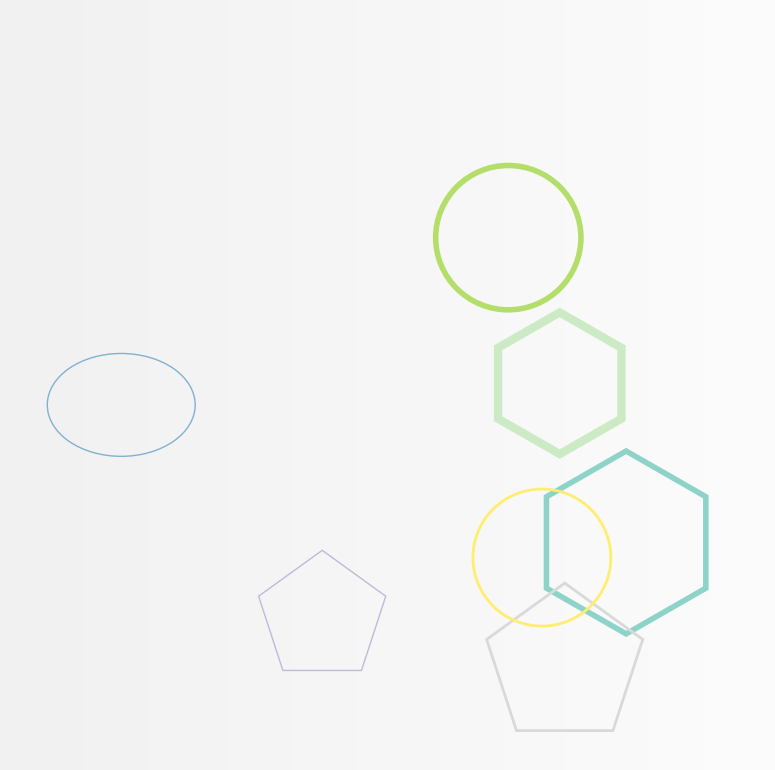[{"shape": "hexagon", "thickness": 2, "radius": 0.59, "center": [0.808, 0.296]}, {"shape": "pentagon", "thickness": 0.5, "radius": 0.43, "center": [0.416, 0.199]}, {"shape": "oval", "thickness": 0.5, "radius": 0.48, "center": [0.156, 0.474]}, {"shape": "circle", "thickness": 2, "radius": 0.47, "center": [0.656, 0.691]}, {"shape": "pentagon", "thickness": 1, "radius": 0.53, "center": [0.729, 0.137]}, {"shape": "hexagon", "thickness": 3, "radius": 0.46, "center": [0.722, 0.502]}, {"shape": "circle", "thickness": 1, "radius": 0.45, "center": [0.699, 0.276]}]